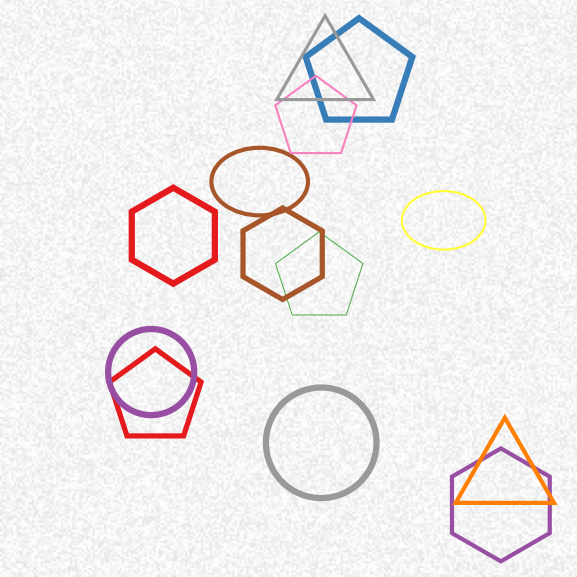[{"shape": "pentagon", "thickness": 2.5, "radius": 0.42, "center": [0.269, 0.312]}, {"shape": "hexagon", "thickness": 3, "radius": 0.42, "center": [0.3, 0.591]}, {"shape": "pentagon", "thickness": 3, "radius": 0.49, "center": [0.622, 0.871]}, {"shape": "pentagon", "thickness": 0.5, "radius": 0.4, "center": [0.553, 0.518]}, {"shape": "hexagon", "thickness": 2, "radius": 0.49, "center": [0.867, 0.125]}, {"shape": "circle", "thickness": 3, "radius": 0.37, "center": [0.262, 0.355]}, {"shape": "triangle", "thickness": 2, "radius": 0.49, "center": [0.874, 0.178]}, {"shape": "oval", "thickness": 1, "radius": 0.36, "center": [0.768, 0.618]}, {"shape": "hexagon", "thickness": 2.5, "radius": 0.4, "center": [0.489, 0.56]}, {"shape": "oval", "thickness": 2, "radius": 0.42, "center": [0.45, 0.685]}, {"shape": "pentagon", "thickness": 1, "radius": 0.37, "center": [0.547, 0.794]}, {"shape": "triangle", "thickness": 1.5, "radius": 0.48, "center": [0.563, 0.875]}, {"shape": "circle", "thickness": 3, "radius": 0.48, "center": [0.556, 0.232]}]